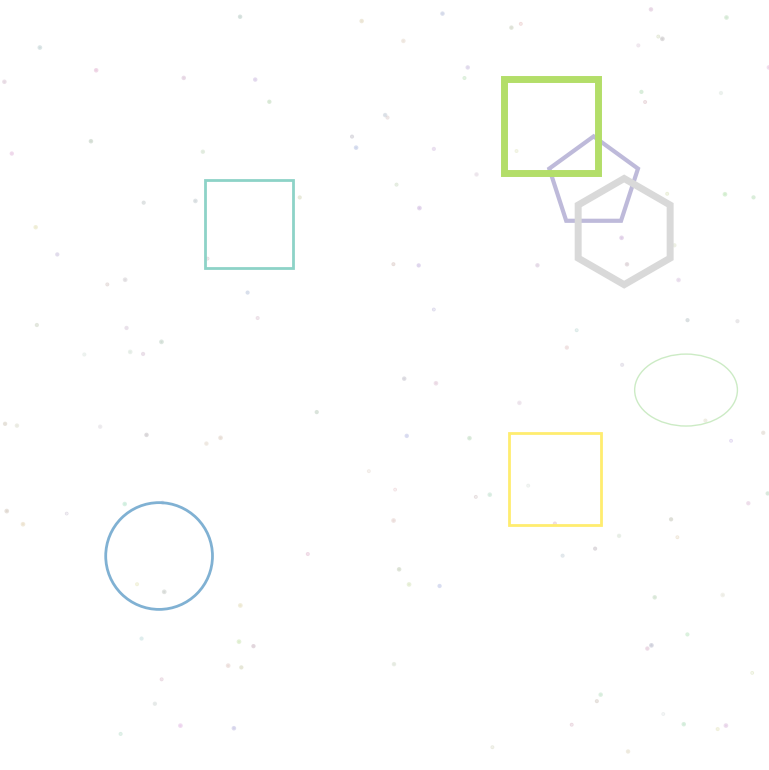[{"shape": "square", "thickness": 1, "radius": 0.29, "center": [0.323, 0.709]}, {"shape": "pentagon", "thickness": 1.5, "radius": 0.3, "center": [0.771, 0.762]}, {"shape": "circle", "thickness": 1, "radius": 0.35, "center": [0.207, 0.278]}, {"shape": "square", "thickness": 2.5, "radius": 0.31, "center": [0.715, 0.836]}, {"shape": "hexagon", "thickness": 2.5, "radius": 0.34, "center": [0.811, 0.699]}, {"shape": "oval", "thickness": 0.5, "radius": 0.33, "center": [0.891, 0.493]}, {"shape": "square", "thickness": 1, "radius": 0.3, "center": [0.721, 0.378]}]